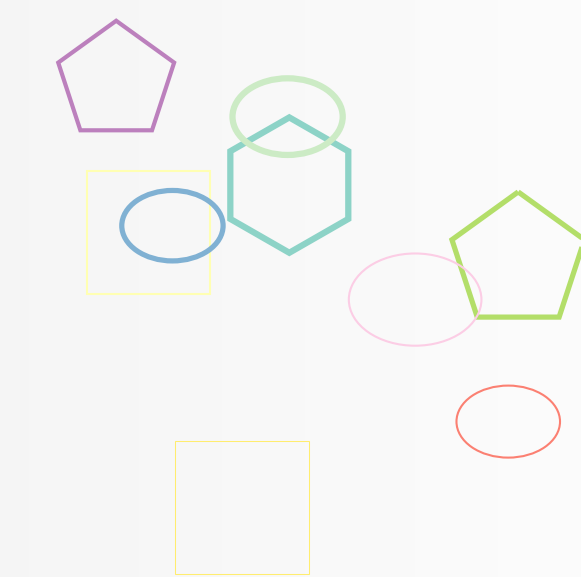[{"shape": "hexagon", "thickness": 3, "radius": 0.59, "center": [0.498, 0.679]}, {"shape": "square", "thickness": 1, "radius": 0.53, "center": [0.256, 0.596]}, {"shape": "oval", "thickness": 1, "radius": 0.45, "center": [0.874, 0.269]}, {"shape": "oval", "thickness": 2.5, "radius": 0.44, "center": [0.297, 0.608]}, {"shape": "pentagon", "thickness": 2.5, "radius": 0.6, "center": [0.891, 0.547]}, {"shape": "oval", "thickness": 1, "radius": 0.57, "center": [0.714, 0.48]}, {"shape": "pentagon", "thickness": 2, "radius": 0.52, "center": [0.2, 0.858]}, {"shape": "oval", "thickness": 3, "radius": 0.47, "center": [0.495, 0.797]}, {"shape": "square", "thickness": 0.5, "radius": 0.57, "center": [0.417, 0.12]}]